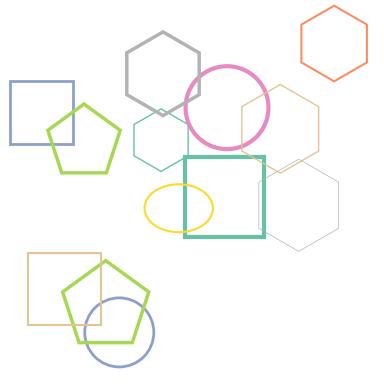[{"shape": "hexagon", "thickness": 1, "radius": 0.41, "center": [0.418, 0.636]}, {"shape": "square", "thickness": 3, "radius": 0.52, "center": [0.583, 0.488]}, {"shape": "hexagon", "thickness": 1.5, "radius": 0.49, "center": [0.868, 0.887]}, {"shape": "circle", "thickness": 2, "radius": 0.45, "center": [0.31, 0.137]}, {"shape": "square", "thickness": 2, "radius": 0.41, "center": [0.108, 0.707]}, {"shape": "circle", "thickness": 3, "radius": 0.54, "center": [0.59, 0.72]}, {"shape": "pentagon", "thickness": 2.5, "radius": 0.49, "center": [0.218, 0.631]}, {"shape": "pentagon", "thickness": 2.5, "radius": 0.59, "center": [0.275, 0.205]}, {"shape": "oval", "thickness": 1.5, "radius": 0.44, "center": [0.464, 0.459]}, {"shape": "hexagon", "thickness": 1, "radius": 0.58, "center": [0.728, 0.665]}, {"shape": "square", "thickness": 1.5, "radius": 0.47, "center": [0.167, 0.249]}, {"shape": "hexagon", "thickness": 0.5, "radius": 0.6, "center": [0.776, 0.467]}, {"shape": "hexagon", "thickness": 2.5, "radius": 0.54, "center": [0.423, 0.808]}]